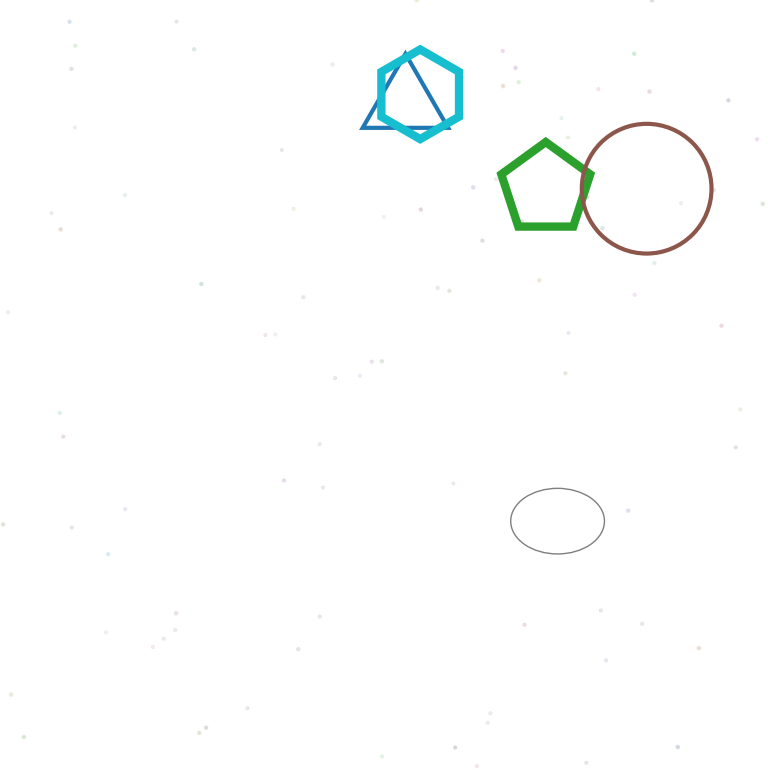[{"shape": "triangle", "thickness": 1.5, "radius": 0.32, "center": [0.527, 0.866]}, {"shape": "pentagon", "thickness": 3, "radius": 0.3, "center": [0.709, 0.755]}, {"shape": "circle", "thickness": 1.5, "radius": 0.42, "center": [0.84, 0.755]}, {"shape": "oval", "thickness": 0.5, "radius": 0.3, "center": [0.724, 0.323]}, {"shape": "hexagon", "thickness": 3, "radius": 0.29, "center": [0.546, 0.878]}]